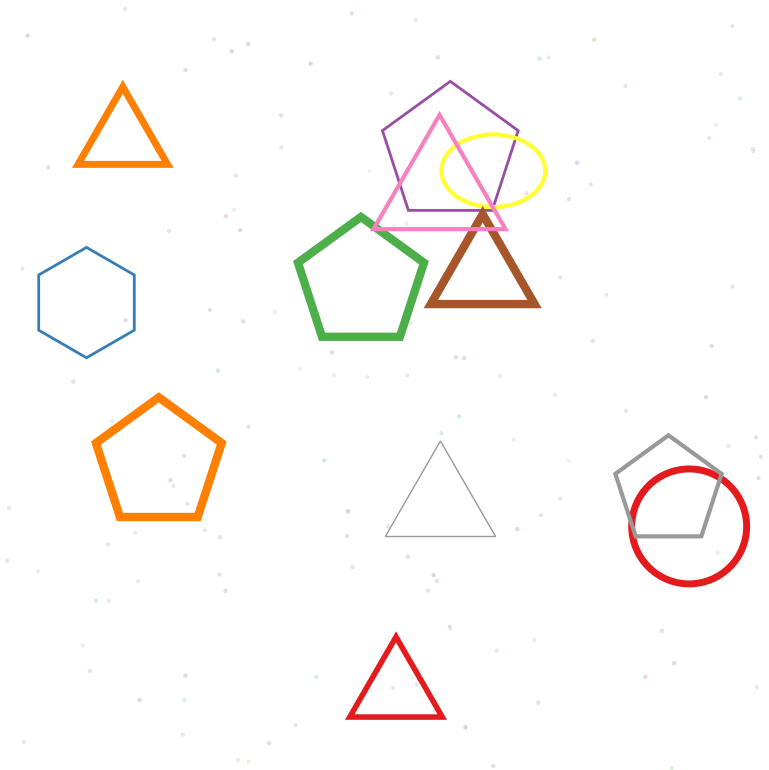[{"shape": "triangle", "thickness": 2, "radius": 0.35, "center": [0.514, 0.103]}, {"shape": "circle", "thickness": 2.5, "radius": 0.37, "center": [0.895, 0.316]}, {"shape": "hexagon", "thickness": 1, "radius": 0.36, "center": [0.112, 0.607]}, {"shape": "pentagon", "thickness": 3, "radius": 0.43, "center": [0.469, 0.632]}, {"shape": "pentagon", "thickness": 1, "radius": 0.46, "center": [0.585, 0.802]}, {"shape": "pentagon", "thickness": 3, "radius": 0.43, "center": [0.206, 0.398]}, {"shape": "triangle", "thickness": 2.5, "radius": 0.34, "center": [0.159, 0.82]}, {"shape": "oval", "thickness": 1.5, "radius": 0.34, "center": [0.641, 0.778]}, {"shape": "triangle", "thickness": 3, "radius": 0.39, "center": [0.627, 0.644]}, {"shape": "triangle", "thickness": 1.5, "radius": 0.49, "center": [0.571, 0.752]}, {"shape": "triangle", "thickness": 0.5, "radius": 0.41, "center": [0.572, 0.345]}, {"shape": "pentagon", "thickness": 1.5, "radius": 0.36, "center": [0.868, 0.362]}]